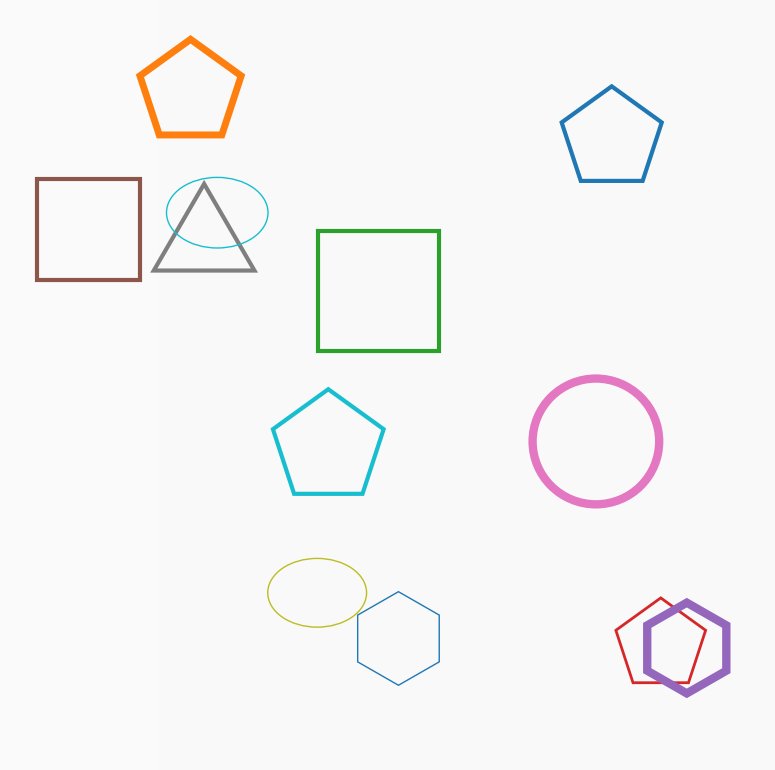[{"shape": "hexagon", "thickness": 0.5, "radius": 0.3, "center": [0.514, 0.171]}, {"shape": "pentagon", "thickness": 1.5, "radius": 0.34, "center": [0.789, 0.82]}, {"shape": "pentagon", "thickness": 2.5, "radius": 0.34, "center": [0.246, 0.88]}, {"shape": "square", "thickness": 1.5, "radius": 0.39, "center": [0.488, 0.622]}, {"shape": "pentagon", "thickness": 1, "radius": 0.3, "center": [0.853, 0.163]}, {"shape": "hexagon", "thickness": 3, "radius": 0.29, "center": [0.886, 0.158]}, {"shape": "square", "thickness": 1.5, "radius": 0.33, "center": [0.114, 0.702]}, {"shape": "circle", "thickness": 3, "radius": 0.41, "center": [0.769, 0.427]}, {"shape": "triangle", "thickness": 1.5, "radius": 0.37, "center": [0.263, 0.686]}, {"shape": "oval", "thickness": 0.5, "radius": 0.32, "center": [0.409, 0.23]}, {"shape": "pentagon", "thickness": 1.5, "radius": 0.38, "center": [0.424, 0.419]}, {"shape": "oval", "thickness": 0.5, "radius": 0.33, "center": [0.28, 0.724]}]